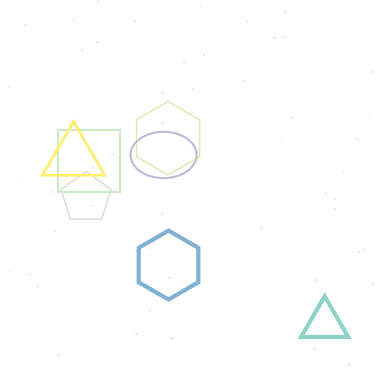[{"shape": "triangle", "thickness": 3, "radius": 0.35, "center": [0.843, 0.16]}, {"shape": "oval", "thickness": 1.5, "radius": 0.43, "center": [0.425, 0.597]}, {"shape": "hexagon", "thickness": 3, "radius": 0.45, "center": [0.438, 0.312]}, {"shape": "hexagon", "thickness": 0.5, "radius": 0.48, "center": [0.436, 0.641]}, {"shape": "pentagon", "thickness": 1, "radius": 0.34, "center": [0.224, 0.486]}, {"shape": "square", "thickness": 1.5, "radius": 0.41, "center": [0.231, 0.582]}, {"shape": "triangle", "thickness": 2, "radius": 0.47, "center": [0.191, 0.591]}]